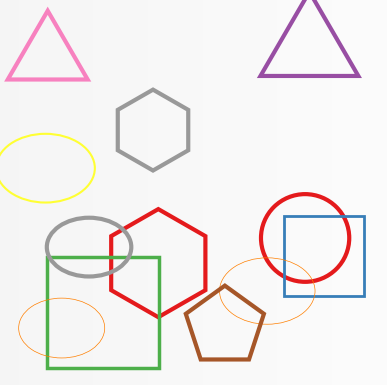[{"shape": "hexagon", "thickness": 3, "radius": 0.7, "center": [0.409, 0.317]}, {"shape": "circle", "thickness": 3, "radius": 0.57, "center": [0.787, 0.382]}, {"shape": "square", "thickness": 2, "radius": 0.52, "center": [0.836, 0.335]}, {"shape": "square", "thickness": 2.5, "radius": 0.72, "center": [0.266, 0.188]}, {"shape": "triangle", "thickness": 3, "radius": 0.73, "center": [0.798, 0.876]}, {"shape": "oval", "thickness": 0.5, "radius": 0.62, "center": [0.69, 0.244]}, {"shape": "oval", "thickness": 0.5, "radius": 0.56, "center": [0.159, 0.148]}, {"shape": "oval", "thickness": 1.5, "radius": 0.64, "center": [0.117, 0.563]}, {"shape": "pentagon", "thickness": 3, "radius": 0.53, "center": [0.58, 0.152]}, {"shape": "triangle", "thickness": 3, "radius": 0.6, "center": [0.123, 0.853]}, {"shape": "oval", "thickness": 3, "radius": 0.55, "center": [0.23, 0.358]}, {"shape": "hexagon", "thickness": 3, "radius": 0.53, "center": [0.395, 0.662]}]